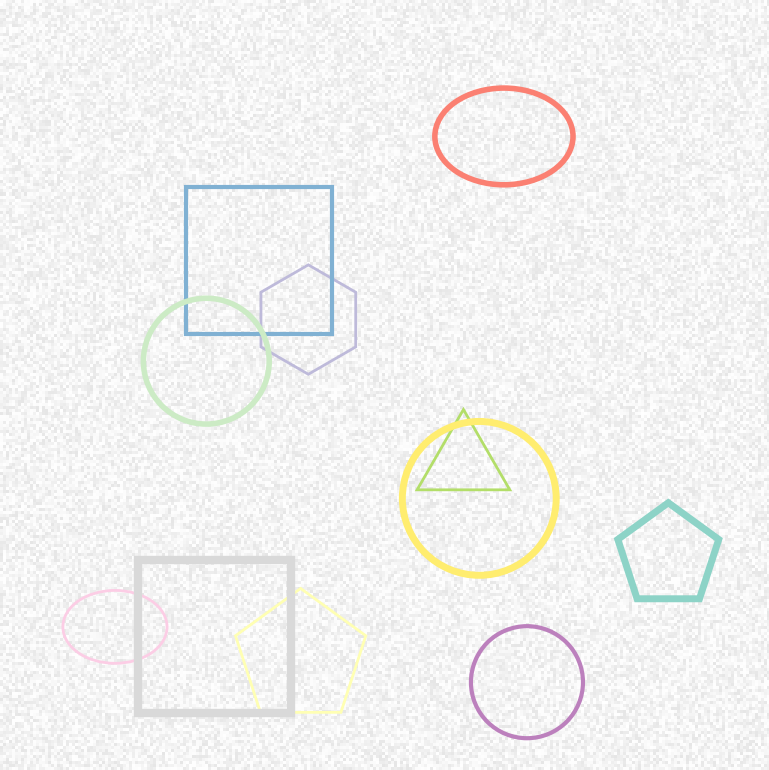[{"shape": "pentagon", "thickness": 2.5, "radius": 0.34, "center": [0.868, 0.278]}, {"shape": "pentagon", "thickness": 1, "radius": 0.44, "center": [0.39, 0.147]}, {"shape": "hexagon", "thickness": 1, "radius": 0.36, "center": [0.4, 0.585]}, {"shape": "oval", "thickness": 2, "radius": 0.45, "center": [0.654, 0.823]}, {"shape": "square", "thickness": 1.5, "radius": 0.47, "center": [0.336, 0.662]}, {"shape": "triangle", "thickness": 1, "radius": 0.35, "center": [0.602, 0.399]}, {"shape": "oval", "thickness": 1, "radius": 0.34, "center": [0.149, 0.186]}, {"shape": "square", "thickness": 3, "radius": 0.5, "center": [0.279, 0.173]}, {"shape": "circle", "thickness": 1.5, "radius": 0.36, "center": [0.684, 0.114]}, {"shape": "circle", "thickness": 2, "radius": 0.41, "center": [0.268, 0.531]}, {"shape": "circle", "thickness": 2.5, "radius": 0.5, "center": [0.622, 0.353]}]